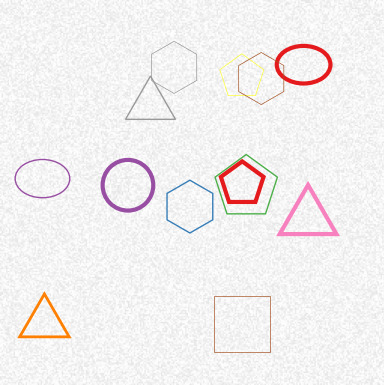[{"shape": "pentagon", "thickness": 3, "radius": 0.29, "center": [0.629, 0.523]}, {"shape": "oval", "thickness": 3, "radius": 0.35, "center": [0.789, 0.832]}, {"shape": "hexagon", "thickness": 1, "radius": 0.34, "center": [0.493, 0.463]}, {"shape": "pentagon", "thickness": 1, "radius": 0.43, "center": [0.64, 0.513]}, {"shape": "circle", "thickness": 3, "radius": 0.33, "center": [0.332, 0.519]}, {"shape": "oval", "thickness": 1, "radius": 0.35, "center": [0.11, 0.536]}, {"shape": "triangle", "thickness": 2, "radius": 0.37, "center": [0.115, 0.162]}, {"shape": "pentagon", "thickness": 0.5, "radius": 0.3, "center": [0.628, 0.8]}, {"shape": "square", "thickness": 0.5, "radius": 0.36, "center": [0.628, 0.158]}, {"shape": "hexagon", "thickness": 0.5, "radius": 0.34, "center": [0.679, 0.796]}, {"shape": "triangle", "thickness": 3, "radius": 0.43, "center": [0.8, 0.435]}, {"shape": "hexagon", "thickness": 0.5, "radius": 0.34, "center": [0.452, 0.825]}, {"shape": "triangle", "thickness": 1, "radius": 0.37, "center": [0.391, 0.728]}]